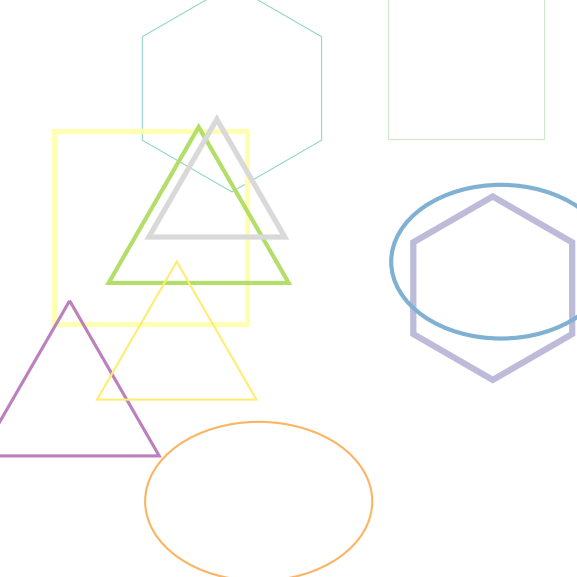[{"shape": "hexagon", "thickness": 0.5, "radius": 0.9, "center": [0.402, 0.846]}, {"shape": "square", "thickness": 2.5, "radius": 0.83, "center": [0.26, 0.606]}, {"shape": "hexagon", "thickness": 3, "radius": 0.79, "center": [0.853, 0.5]}, {"shape": "oval", "thickness": 2, "radius": 0.95, "center": [0.867, 0.546]}, {"shape": "oval", "thickness": 1, "radius": 0.98, "center": [0.448, 0.131]}, {"shape": "triangle", "thickness": 2, "radius": 0.9, "center": [0.344, 0.599]}, {"shape": "triangle", "thickness": 2.5, "radius": 0.68, "center": [0.375, 0.657]}, {"shape": "triangle", "thickness": 1.5, "radius": 0.9, "center": [0.121, 0.299]}, {"shape": "square", "thickness": 0.5, "radius": 0.68, "center": [0.807, 0.894]}, {"shape": "triangle", "thickness": 1, "radius": 0.8, "center": [0.306, 0.387]}]